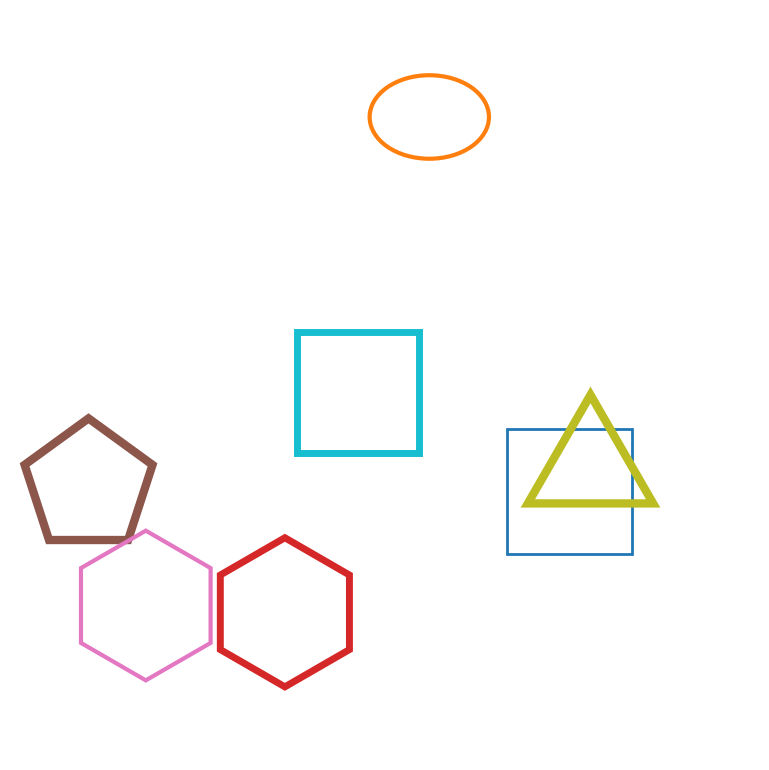[{"shape": "square", "thickness": 1, "radius": 0.41, "center": [0.74, 0.362]}, {"shape": "oval", "thickness": 1.5, "radius": 0.39, "center": [0.558, 0.848]}, {"shape": "hexagon", "thickness": 2.5, "radius": 0.48, "center": [0.37, 0.205]}, {"shape": "pentagon", "thickness": 3, "radius": 0.44, "center": [0.115, 0.369]}, {"shape": "hexagon", "thickness": 1.5, "radius": 0.49, "center": [0.189, 0.214]}, {"shape": "triangle", "thickness": 3, "radius": 0.47, "center": [0.767, 0.393]}, {"shape": "square", "thickness": 2.5, "radius": 0.39, "center": [0.465, 0.49]}]